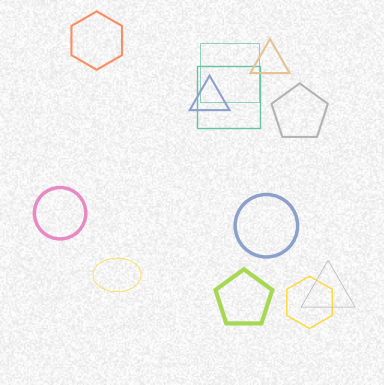[{"shape": "square", "thickness": 0.5, "radius": 0.38, "center": [0.595, 0.811]}, {"shape": "square", "thickness": 1, "radius": 0.4, "center": [0.594, 0.748]}, {"shape": "hexagon", "thickness": 1.5, "radius": 0.38, "center": [0.251, 0.895]}, {"shape": "circle", "thickness": 2.5, "radius": 0.41, "center": [0.692, 0.414]}, {"shape": "triangle", "thickness": 1.5, "radius": 0.3, "center": [0.544, 0.744]}, {"shape": "circle", "thickness": 2.5, "radius": 0.33, "center": [0.156, 0.446]}, {"shape": "pentagon", "thickness": 3, "radius": 0.39, "center": [0.633, 0.223]}, {"shape": "oval", "thickness": 0.5, "radius": 0.31, "center": [0.304, 0.286]}, {"shape": "hexagon", "thickness": 1, "radius": 0.34, "center": [0.804, 0.215]}, {"shape": "triangle", "thickness": 1.5, "radius": 0.29, "center": [0.701, 0.84]}, {"shape": "pentagon", "thickness": 1.5, "radius": 0.38, "center": [0.778, 0.707]}, {"shape": "triangle", "thickness": 0.5, "radius": 0.41, "center": [0.852, 0.243]}]